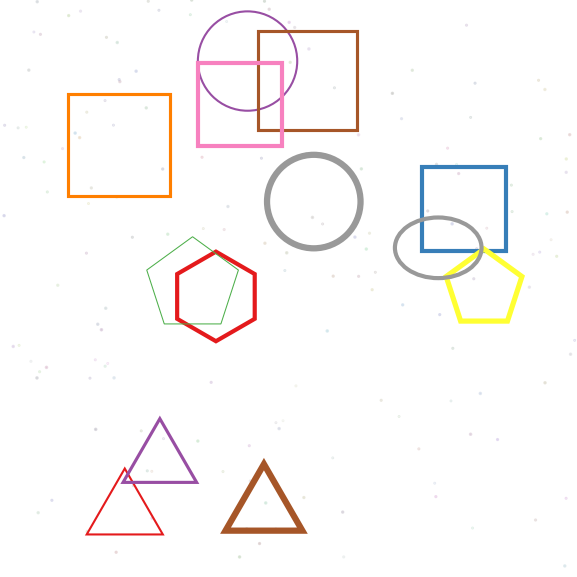[{"shape": "triangle", "thickness": 1, "radius": 0.38, "center": [0.216, 0.112]}, {"shape": "hexagon", "thickness": 2, "radius": 0.39, "center": [0.374, 0.486]}, {"shape": "square", "thickness": 2, "radius": 0.37, "center": [0.803, 0.637]}, {"shape": "pentagon", "thickness": 0.5, "radius": 0.42, "center": [0.333, 0.506]}, {"shape": "triangle", "thickness": 1.5, "radius": 0.37, "center": [0.277, 0.201]}, {"shape": "circle", "thickness": 1, "radius": 0.43, "center": [0.429, 0.893]}, {"shape": "square", "thickness": 1.5, "radius": 0.44, "center": [0.207, 0.748]}, {"shape": "pentagon", "thickness": 2.5, "radius": 0.34, "center": [0.838, 0.499]}, {"shape": "triangle", "thickness": 3, "radius": 0.38, "center": [0.457, 0.119]}, {"shape": "square", "thickness": 1.5, "radius": 0.43, "center": [0.532, 0.86]}, {"shape": "square", "thickness": 2, "radius": 0.36, "center": [0.415, 0.818]}, {"shape": "circle", "thickness": 3, "radius": 0.4, "center": [0.543, 0.65]}, {"shape": "oval", "thickness": 2, "radius": 0.38, "center": [0.759, 0.57]}]